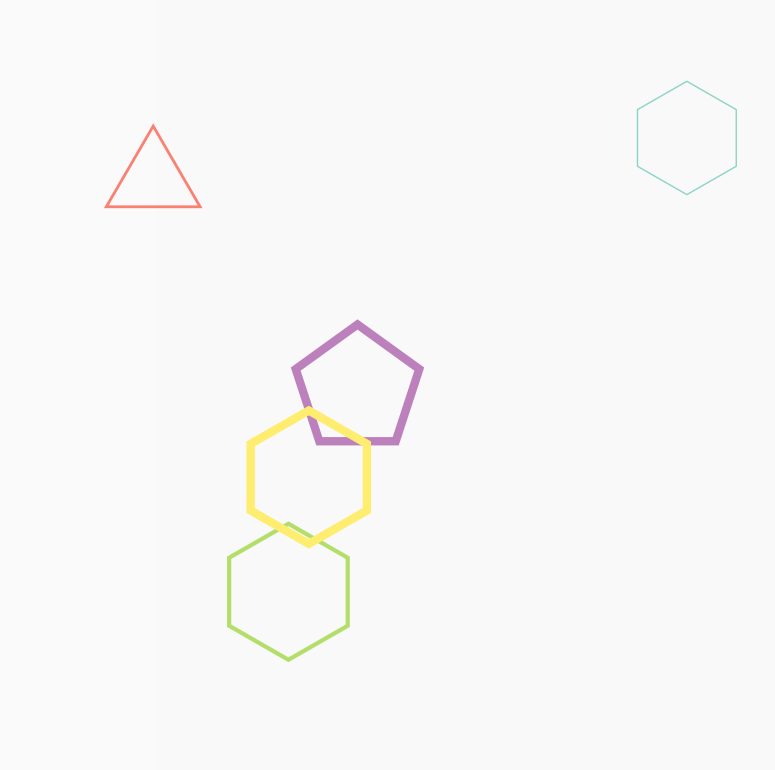[{"shape": "hexagon", "thickness": 0.5, "radius": 0.37, "center": [0.886, 0.821]}, {"shape": "triangle", "thickness": 1, "radius": 0.35, "center": [0.198, 0.766]}, {"shape": "hexagon", "thickness": 1.5, "radius": 0.44, "center": [0.372, 0.231]}, {"shape": "pentagon", "thickness": 3, "radius": 0.42, "center": [0.461, 0.495]}, {"shape": "hexagon", "thickness": 3, "radius": 0.43, "center": [0.398, 0.38]}]